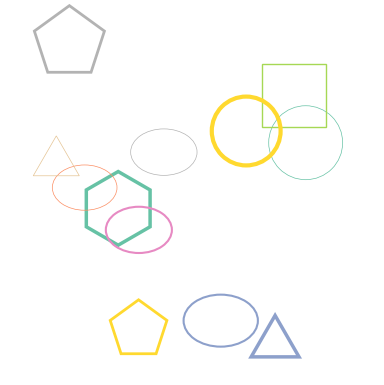[{"shape": "hexagon", "thickness": 2.5, "radius": 0.48, "center": [0.307, 0.459]}, {"shape": "circle", "thickness": 0.5, "radius": 0.48, "center": [0.794, 0.629]}, {"shape": "oval", "thickness": 0.5, "radius": 0.42, "center": [0.22, 0.513]}, {"shape": "oval", "thickness": 1.5, "radius": 0.48, "center": [0.573, 0.167]}, {"shape": "triangle", "thickness": 2.5, "radius": 0.36, "center": [0.715, 0.109]}, {"shape": "oval", "thickness": 1.5, "radius": 0.43, "center": [0.361, 0.403]}, {"shape": "square", "thickness": 1, "radius": 0.41, "center": [0.764, 0.753]}, {"shape": "pentagon", "thickness": 2, "radius": 0.39, "center": [0.36, 0.144]}, {"shape": "circle", "thickness": 3, "radius": 0.45, "center": [0.639, 0.66]}, {"shape": "triangle", "thickness": 0.5, "radius": 0.35, "center": [0.146, 0.578]}, {"shape": "pentagon", "thickness": 2, "radius": 0.48, "center": [0.18, 0.89]}, {"shape": "oval", "thickness": 0.5, "radius": 0.43, "center": [0.426, 0.605]}]